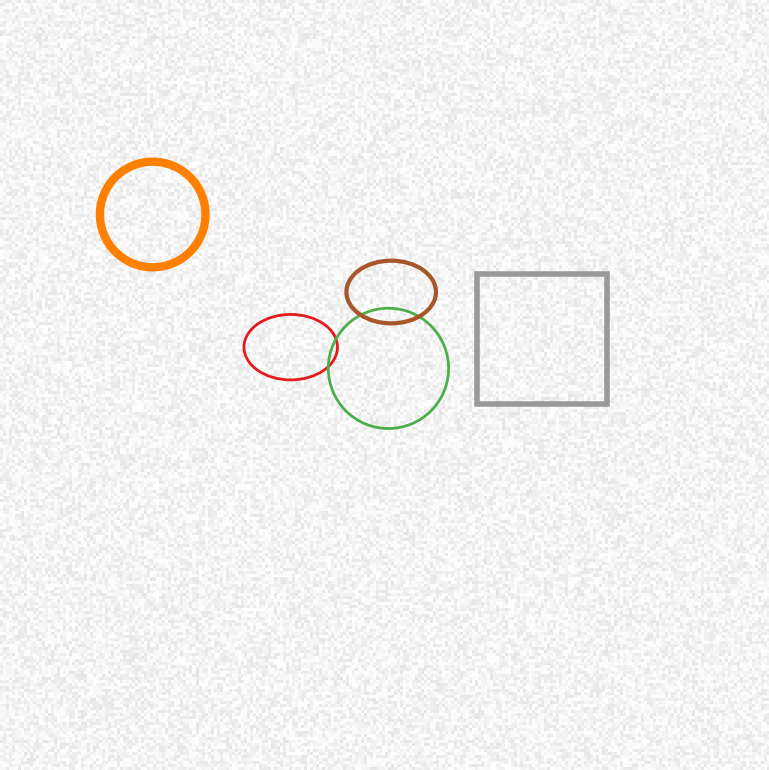[{"shape": "oval", "thickness": 1, "radius": 0.3, "center": [0.378, 0.549]}, {"shape": "circle", "thickness": 1, "radius": 0.39, "center": [0.504, 0.522]}, {"shape": "circle", "thickness": 3, "radius": 0.34, "center": [0.198, 0.721]}, {"shape": "oval", "thickness": 1.5, "radius": 0.29, "center": [0.508, 0.621]}, {"shape": "square", "thickness": 2, "radius": 0.42, "center": [0.704, 0.559]}]